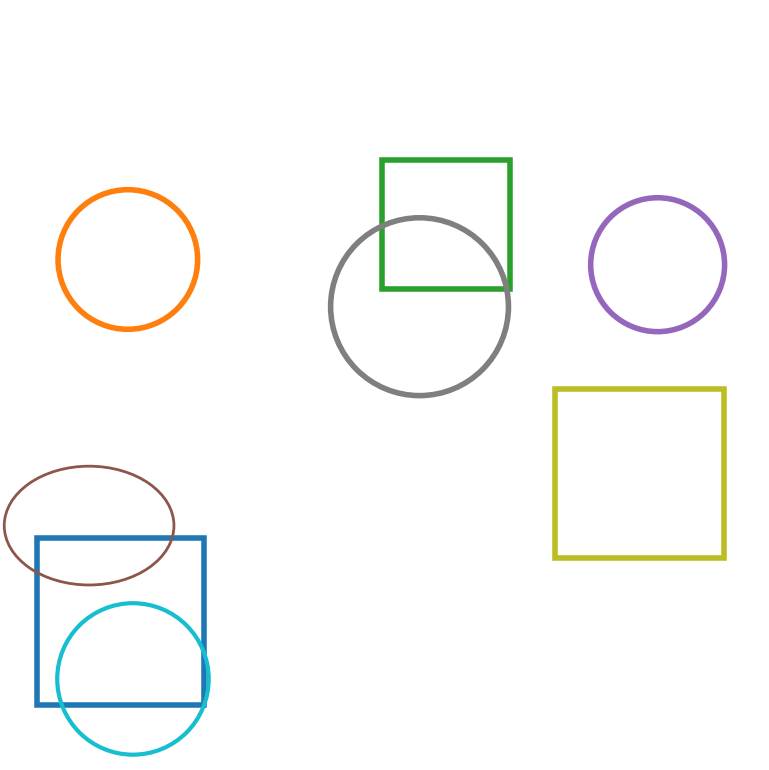[{"shape": "square", "thickness": 2, "radius": 0.54, "center": [0.156, 0.193]}, {"shape": "circle", "thickness": 2, "radius": 0.45, "center": [0.166, 0.663]}, {"shape": "square", "thickness": 2, "radius": 0.42, "center": [0.579, 0.709]}, {"shape": "circle", "thickness": 2, "radius": 0.43, "center": [0.854, 0.656]}, {"shape": "oval", "thickness": 1, "radius": 0.55, "center": [0.116, 0.317]}, {"shape": "circle", "thickness": 2, "radius": 0.58, "center": [0.545, 0.602]}, {"shape": "square", "thickness": 2, "radius": 0.55, "center": [0.83, 0.385]}, {"shape": "circle", "thickness": 1.5, "radius": 0.49, "center": [0.173, 0.118]}]